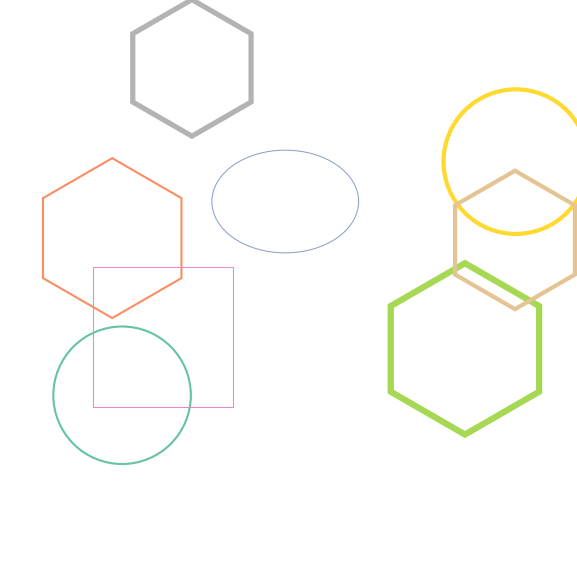[{"shape": "circle", "thickness": 1, "radius": 0.6, "center": [0.211, 0.315]}, {"shape": "hexagon", "thickness": 1, "radius": 0.69, "center": [0.194, 0.587]}, {"shape": "oval", "thickness": 0.5, "radius": 0.64, "center": [0.494, 0.65]}, {"shape": "square", "thickness": 0.5, "radius": 0.61, "center": [0.282, 0.416]}, {"shape": "hexagon", "thickness": 3, "radius": 0.74, "center": [0.805, 0.395]}, {"shape": "circle", "thickness": 2, "radius": 0.63, "center": [0.893, 0.719]}, {"shape": "hexagon", "thickness": 2, "radius": 0.6, "center": [0.892, 0.584]}, {"shape": "hexagon", "thickness": 2.5, "radius": 0.59, "center": [0.332, 0.882]}]